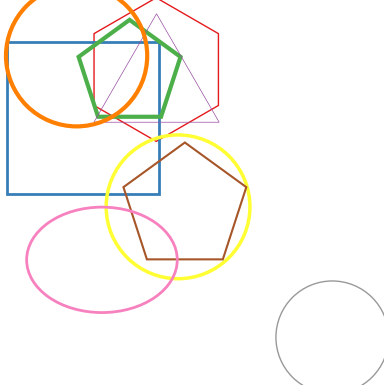[{"shape": "hexagon", "thickness": 1, "radius": 0.93, "center": [0.406, 0.819]}, {"shape": "square", "thickness": 2, "radius": 0.99, "center": [0.216, 0.693]}, {"shape": "pentagon", "thickness": 3, "radius": 0.7, "center": [0.337, 0.809]}, {"shape": "triangle", "thickness": 0.5, "radius": 0.94, "center": [0.407, 0.776]}, {"shape": "circle", "thickness": 3, "radius": 0.92, "center": [0.199, 0.855]}, {"shape": "circle", "thickness": 2.5, "radius": 0.93, "center": [0.462, 0.463]}, {"shape": "pentagon", "thickness": 1.5, "radius": 0.84, "center": [0.48, 0.462]}, {"shape": "oval", "thickness": 2, "radius": 0.98, "center": [0.265, 0.325]}, {"shape": "circle", "thickness": 1, "radius": 0.73, "center": [0.863, 0.124]}]